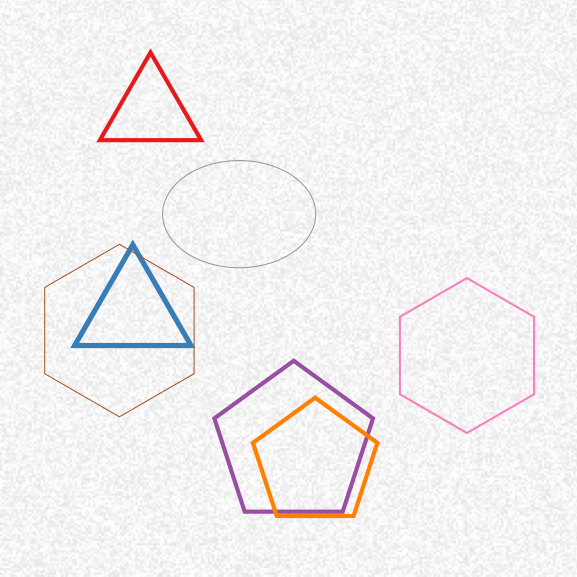[{"shape": "triangle", "thickness": 2, "radius": 0.51, "center": [0.261, 0.807]}, {"shape": "triangle", "thickness": 2.5, "radius": 0.58, "center": [0.23, 0.459]}, {"shape": "pentagon", "thickness": 2, "radius": 0.72, "center": [0.509, 0.23]}, {"shape": "pentagon", "thickness": 2, "radius": 0.57, "center": [0.546, 0.197]}, {"shape": "hexagon", "thickness": 0.5, "radius": 0.75, "center": [0.207, 0.427]}, {"shape": "hexagon", "thickness": 1, "radius": 0.67, "center": [0.809, 0.383]}, {"shape": "oval", "thickness": 0.5, "radius": 0.66, "center": [0.414, 0.628]}]